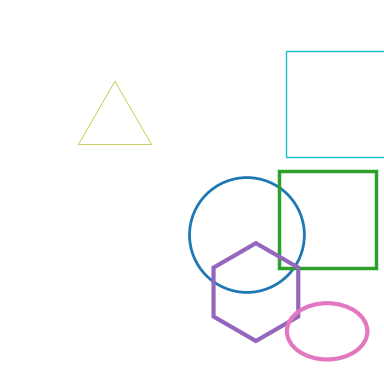[{"shape": "circle", "thickness": 2, "radius": 0.75, "center": [0.641, 0.39]}, {"shape": "square", "thickness": 2.5, "radius": 0.63, "center": [0.85, 0.431]}, {"shape": "hexagon", "thickness": 3, "radius": 0.64, "center": [0.665, 0.241]}, {"shape": "oval", "thickness": 3, "radius": 0.52, "center": [0.85, 0.139]}, {"shape": "triangle", "thickness": 0.5, "radius": 0.55, "center": [0.299, 0.679]}, {"shape": "square", "thickness": 1, "radius": 0.69, "center": [0.881, 0.73]}]